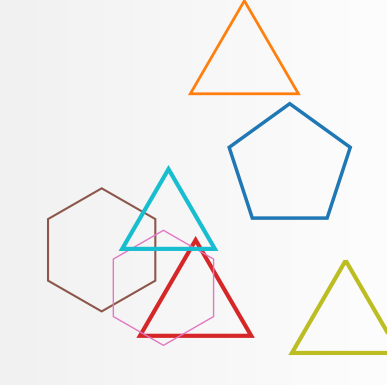[{"shape": "pentagon", "thickness": 2.5, "radius": 0.82, "center": [0.748, 0.566]}, {"shape": "triangle", "thickness": 2, "radius": 0.81, "center": [0.631, 0.837]}, {"shape": "triangle", "thickness": 3, "radius": 0.83, "center": [0.505, 0.211]}, {"shape": "hexagon", "thickness": 1.5, "radius": 0.8, "center": [0.262, 0.351]}, {"shape": "hexagon", "thickness": 1, "radius": 0.75, "center": [0.422, 0.252]}, {"shape": "triangle", "thickness": 3, "radius": 0.8, "center": [0.892, 0.163]}, {"shape": "triangle", "thickness": 3, "radius": 0.69, "center": [0.435, 0.423]}]